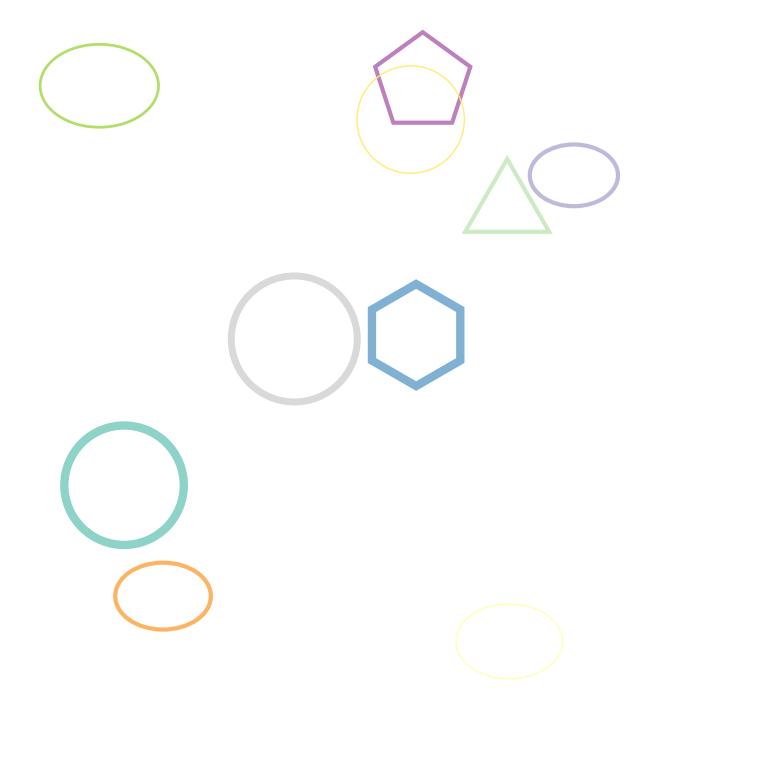[{"shape": "circle", "thickness": 3, "radius": 0.39, "center": [0.161, 0.37]}, {"shape": "oval", "thickness": 0.5, "radius": 0.35, "center": [0.661, 0.167]}, {"shape": "oval", "thickness": 1.5, "radius": 0.29, "center": [0.745, 0.772]}, {"shape": "hexagon", "thickness": 3, "radius": 0.33, "center": [0.54, 0.565]}, {"shape": "oval", "thickness": 1.5, "radius": 0.31, "center": [0.212, 0.226]}, {"shape": "oval", "thickness": 1, "radius": 0.38, "center": [0.129, 0.889]}, {"shape": "circle", "thickness": 2.5, "radius": 0.41, "center": [0.382, 0.56]}, {"shape": "pentagon", "thickness": 1.5, "radius": 0.32, "center": [0.549, 0.893]}, {"shape": "triangle", "thickness": 1.5, "radius": 0.31, "center": [0.659, 0.73]}, {"shape": "circle", "thickness": 0.5, "radius": 0.35, "center": [0.533, 0.845]}]